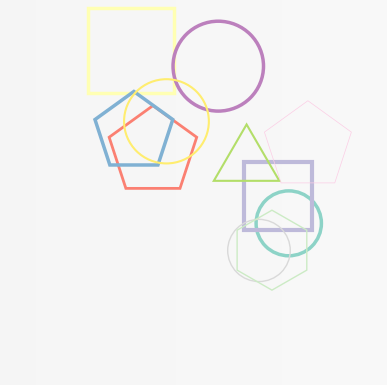[{"shape": "circle", "thickness": 2.5, "radius": 0.42, "center": [0.745, 0.42]}, {"shape": "square", "thickness": 2.5, "radius": 0.55, "center": [0.338, 0.87]}, {"shape": "square", "thickness": 3, "radius": 0.44, "center": [0.717, 0.491]}, {"shape": "pentagon", "thickness": 2, "radius": 0.59, "center": [0.395, 0.607]}, {"shape": "pentagon", "thickness": 2.5, "radius": 0.53, "center": [0.346, 0.657]}, {"shape": "triangle", "thickness": 1.5, "radius": 0.49, "center": [0.636, 0.579]}, {"shape": "pentagon", "thickness": 0.5, "radius": 0.59, "center": [0.795, 0.62]}, {"shape": "circle", "thickness": 1, "radius": 0.4, "center": [0.668, 0.349]}, {"shape": "circle", "thickness": 2.5, "radius": 0.58, "center": [0.563, 0.828]}, {"shape": "hexagon", "thickness": 1, "radius": 0.52, "center": [0.702, 0.35]}, {"shape": "circle", "thickness": 1.5, "radius": 0.55, "center": [0.43, 0.685]}]